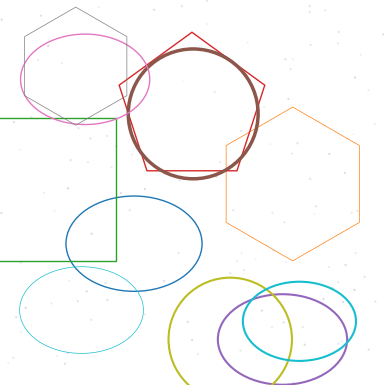[{"shape": "oval", "thickness": 1, "radius": 0.88, "center": [0.348, 0.367]}, {"shape": "hexagon", "thickness": 0.5, "radius": 1.0, "center": [0.76, 0.522]}, {"shape": "square", "thickness": 1, "radius": 0.93, "center": [0.115, 0.508]}, {"shape": "pentagon", "thickness": 1, "radius": 0.99, "center": [0.499, 0.717]}, {"shape": "oval", "thickness": 1.5, "radius": 0.84, "center": [0.734, 0.118]}, {"shape": "circle", "thickness": 2.5, "radius": 0.84, "center": [0.502, 0.704]}, {"shape": "oval", "thickness": 1, "radius": 0.84, "center": [0.221, 0.794]}, {"shape": "hexagon", "thickness": 0.5, "radius": 0.77, "center": [0.197, 0.828]}, {"shape": "circle", "thickness": 1.5, "radius": 0.8, "center": [0.598, 0.118]}, {"shape": "oval", "thickness": 1.5, "radius": 0.73, "center": [0.778, 0.165]}, {"shape": "oval", "thickness": 0.5, "radius": 0.8, "center": [0.212, 0.195]}]